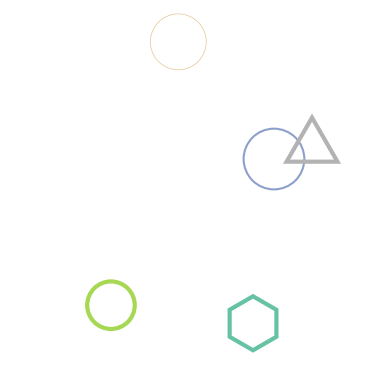[{"shape": "hexagon", "thickness": 3, "radius": 0.35, "center": [0.657, 0.16]}, {"shape": "circle", "thickness": 1.5, "radius": 0.39, "center": [0.712, 0.587]}, {"shape": "circle", "thickness": 3, "radius": 0.31, "center": [0.288, 0.207]}, {"shape": "circle", "thickness": 0.5, "radius": 0.36, "center": [0.463, 0.891]}, {"shape": "triangle", "thickness": 3, "radius": 0.38, "center": [0.81, 0.618]}]